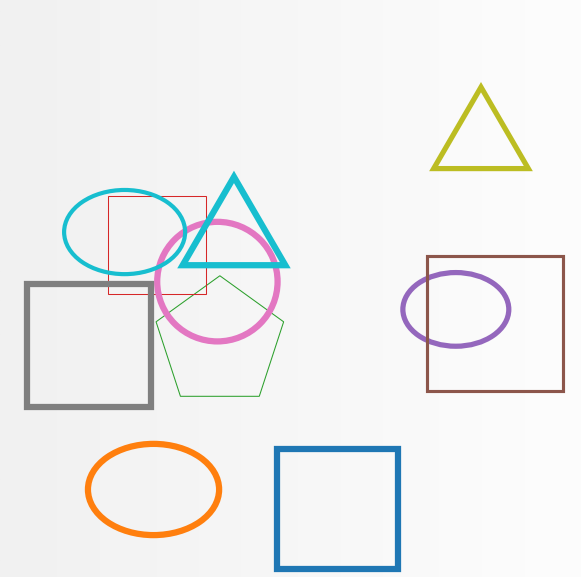[{"shape": "square", "thickness": 3, "radius": 0.52, "center": [0.581, 0.118]}, {"shape": "oval", "thickness": 3, "radius": 0.56, "center": [0.264, 0.152]}, {"shape": "pentagon", "thickness": 0.5, "radius": 0.58, "center": [0.378, 0.406]}, {"shape": "square", "thickness": 0.5, "radius": 0.42, "center": [0.271, 0.575]}, {"shape": "oval", "thickness": 2.5, "radius": 0.46, "center": [0.784, 0.463]}, {"shape": "square", "thickness": 1.5, "radius": 0.59, "center": [0.851, 0.439]}, {"shape": "circle", "thickness": 3, "radius": 0.52, "center": [0.374, 0.511]}, {"shape": "square", "thickness": 3, "radius": 0.53, "center": [0.154, 0.402]}, {"shape": "triangle", "thickness": 2.5, "radius": 0.47, "center": [0.828, 0.754]}, {"shape": "triangle", "thickness": 3, "radius": 0.51, "center": [0.403, 0.591]}, {"shape": "oval", "thickness": 2, "radius": 0.52, "center": [0.214, 0.597]}]